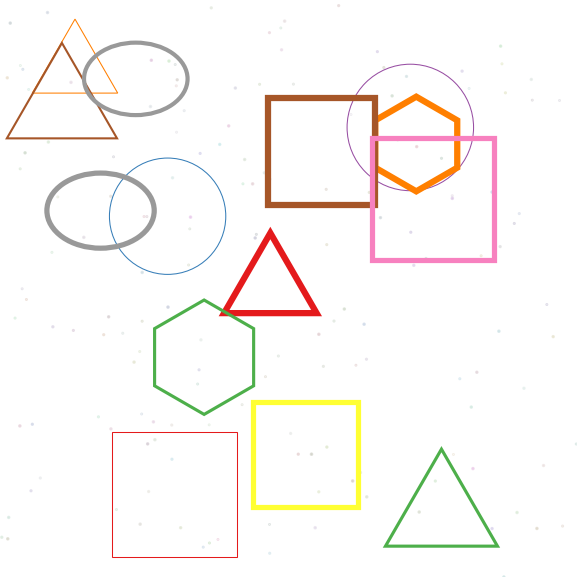[{"shape": "triangle", "thickness": 3, "radius": 0.46, "center": [0.468, 0.503]}, {"shape": "square", "thickness": 0.5, "radius": 0.54, "center": [0.302, 0.143]}, {"shape": "circle", "thickness": 0.5, "radius": 0.5, "center": [0.29, 0.625]}, {"shape": "triangle", "thickness": 1.5, "radius": 0.56, "center": [0.764, 0.109]}, {"shape": "hexagon", "thickness": 1.5, "radius": 0.5, "center": [0.353, 0.381]}, {"shape": "circle", "thickness": 0.5, "radius": 0.55, "center": [0.711, 0.778]}, {"shape": "hexagon", "thickness": 3, "radius": 0.41, "center": [0.721, 0.75]}, {"shape": "triangle", "thickness": 0.5, "radius": 0.43, "center": [0.13, 0.881]}, {"shape": "square", "thickness": 2.5, "radius": 0.45, "center": [0.529, 0.211]}, {"shape": "square", "thickness": 3, "radius": 0.46, "center": [0.556, 0.736]}, {"shape": "triangle", "thickness": 1, "radius": 0.55, "center": [0.107, 0.815]}, {"shape": "square", "thickness": 2.5, "radius": 0.53, "center": [0.75, 0.655]}, {"shape": "oval", "thickness": 2.5, "radius": 0.46, "center": [0.174, 0.634]}, {"shape": "oval", "thickness": 2, "radius": 0.45, "center": [0.235, 0.863]}]